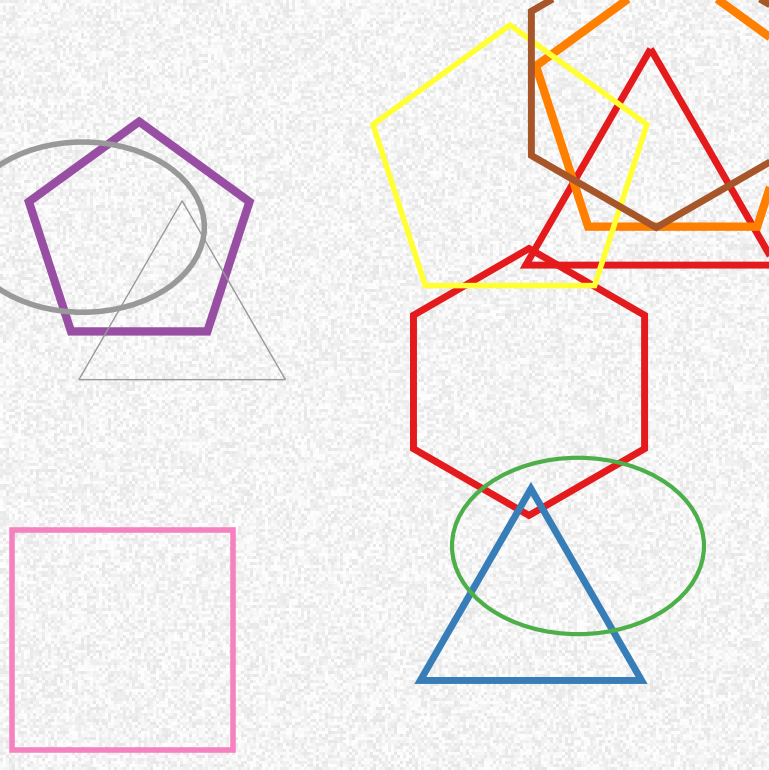[{"shape": "triangle", "thickness": 2.5, "radius": 0.94, "center": [0.845, 0.749]}, {"shape": "hexagon", "thickness": 2.5, "radius": 0.87, "center": [0.687, 0.504]}, {"shape": "triangle", "thickness": 2.5, "radius": 0.83, "center": [0.69, 0.199]}, {"shape": "oval", "thickness": 1.5, "radius": 0.82, "center": [0.751, 0.291]}, {"shape": "pentagon", "thickness": 3, "radius": 0.75, "center": [0.181, 0.691]}, {"shape": "pentagon", "thickness": 3, "radius": 0.93, "center": [0.874, 0.857]}, {"shape": "pentagon", "thickness": 2, "radius": 0.94, "center": [0.662, 0.78]}, {"shape": "hexagon", "thickness": 2.5, "radius": 0.94, "center": [0.852, 0.892]}, {"shape": "square", "thickness": 2, "radius": 0.72, "center": [0.159, 0.169]}, {"shape": "triangle", "thickness": 0.5, "radius": 0.77, "center": [0.237, 0.584]}, {"shape": "oval", "thickness": 2, "radius": 0.79, "center": [0.107, 0.705]}]